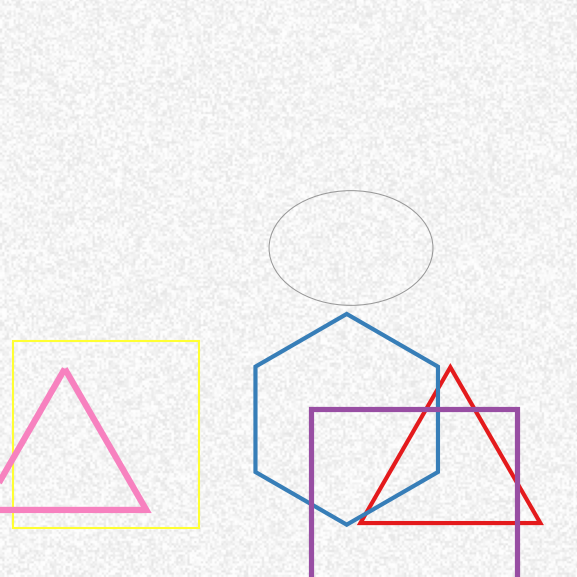[{"shape": "triangle", "thickness": 2, "radius": 0.9, "center": [0.78, 0.183]}, {"shape": "hexagon", "thickness": 2, "radius": 0.91, "center": [0.6, 0.273]}, {"shape": "square", "thickness": 2.5, "radius": 0.89, "center": [0.717, 0.112]}, {"shape": "square", "thickness": 1, "radius": 0.81, "center": [0.183, 0.247]}, {"shape": "triangle", "thickness": 3, "radius": 0.82, "center": [0.112, 0.198]}, {"shape": "oval", "thickness": 0.5, "radius": 0.71, "center": [0.608, 0.57]}]